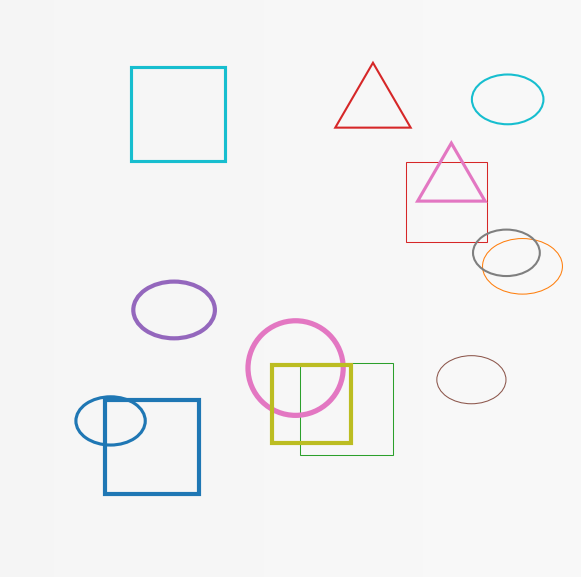[{"shape": "oval", "thickness": 1.5, "radius": 0.3, "center": [0.19, 0.27]}, {"shape": "square", "thickness": 2, "radius": 0.41, "center": [0.262, 0.225]}, {"shape": "oval", "thickness": 0.5, "radius": 0.34, "center": [0.899, 0.538]}, {"shape": "square", "thickness": 0.5, "radius": 0.4, "center": [0.596, 0.291]}, {"shape": "square", "thickness": 0.5, "radius": 0.35, "center": [0.768, 0.65]}, {"shape": "triangle", "thickness": 1, "radius": 0.37, "center": [0.642, 0.816]}, {"shape": "oval", "thickness": 2, "radius": 0.35, "center": [0.3, 0.462]}, {"shape": "oval", "thickness": 0.5, "radius": 0.3, "center": [0.811, 0.342]}, {"shape": "triangle", "thickness": 1.5, "radius": 0.33, "center": [0.776, 0.684]}, {"shape": "circle", "thickness": 2.5, "radius": 0.41, "center": [0.509, 0.362]}, {"shape": "oval", "thickness": 1, "radius": 0.29, "center": [0.871, 0.561]}, {"shape": "square", "thickness": 2, "radius": 0.34, "center": [0.536, 0.299]}, {"shape": "square", "thickness": 1.5, "radius": 0.41, "center": [0.306, 0.802]}, {"shape": "oval", "thickness": 1, "radius": 0.31, "center": [0.873, 0.827]}]